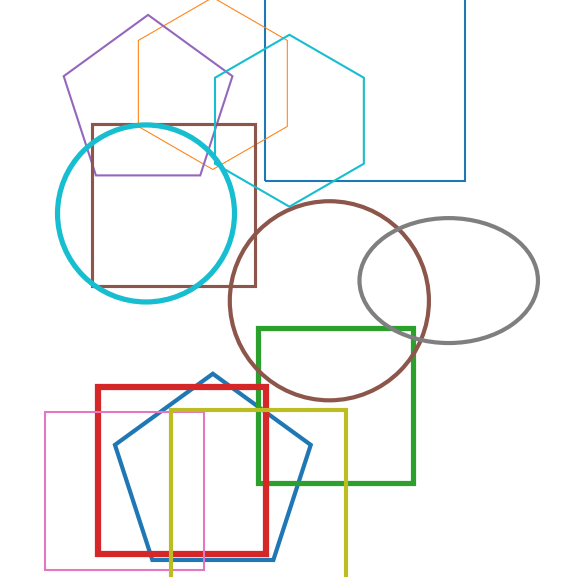[{"shape": "square", "thickness": 1, "radius": 0.87, "center": [0.632, 0.86]}, {"shape": "pentagon", "thickness": 2, "radius": 0.89, "center": [0.369, 0.174]}, {"shape": "hexagon", "thickness": 0.5, "radius": 0.74, "center": [0.369, 0.855]}, {"shape": "square", "thickness": 2.5, "radius": 0.67, "center": [0.582, 0.298]}, {"shape": "square", "thickness": 3, "radius": 0.73, "center": [0.315, 0.184]}, {"shape": "pentagon", "thickness": 1, "radius": 0.77, "center": [0.256, 0.82]}, {"shape": "circle", "thickness": 2, "radius": 0.86, "center": [0.57, 0.478]}, {"shape": "square", "thickness": 1.5, "radius": 0.7, "center": [0.3, 0.645]}, {"shape": "square", "thickness": 1, "radius": 0.69, "center": [0.215, 0.149]}, {"shape": "oval", "thickness": 2, "radius": 0.77, "center": [0.777, 0.513]}, {"shape": "square", "thickness": 2, "radius": 0.76, "center": [0.447, 0.138]}, {"shape": "circle", "thickness": 2.5, "radius": 0.77, "center": [0.253, 0.629]}, {"shape": "hexagon", "thickness": 1, "radius": 0.74, "center": [0.501, 0.79]}]